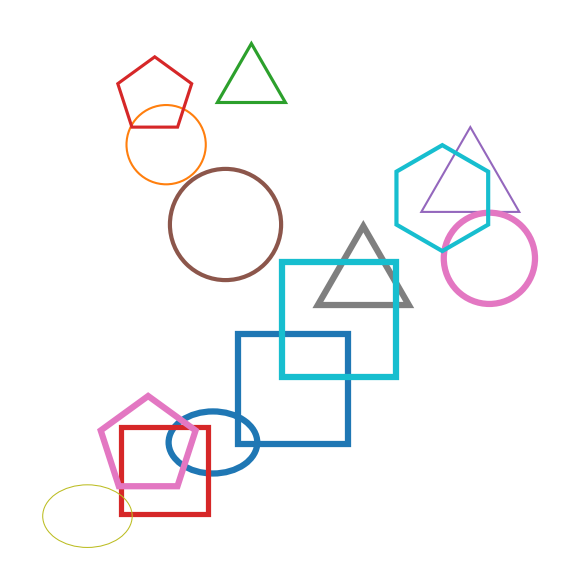[{"shape": "square", "thickness": 3, "radius": 0.48, "center": [0.508, 0.325]}, {"shape": "oval", "thickness": 3, "radius": 0.38, "center": [0.369, 0.233]}, {"shape": "circle", "thickness": 1, "radius": 0.34, "center": [0.288, 0.749]}, {"shape": "triangle", "thickness": 1.5, "radius": 0.34, "center": [0.435, 0.856]}, {"shape": "pentagon", "thickness": 1.5, "radius": 0.34, "center": [0.268, 0.833]}, {"shape": "square", "thickness": 2.5, "radius": 0.38, "center": [0.284, 0.184]}, {"shape": "triangle", "thickness": 1, "radius": 0.49, "center": [0.814, 0.681]}, {"shape": "circle", "thickness": 2, "radius": 0.48, "center": [0.391, 0.61]}, {"shape": "circle", "thickness": 3, "radius": 0.39, "center": [0.847, 0.552]}, {"shape": "pentagon", "thickness": 3, "radius": 0.43, "center": [0.257, 0.227]}, {"shape": "triangle", "thickness": 3, "radius": 0.45, "center": [0.629, 0.516]}, {"shape": "oval", "thickness": 0.5, "radius": 0.39, "center": [0.151, 0.105]}, {"shape": "hexagon", "thickness": 2, "radius": 0.46, "center": [0.766, 0.656]}, {"shape": "square", "thickness": 3, "radius": 0.5, "center": [0.587, 0.446]}]